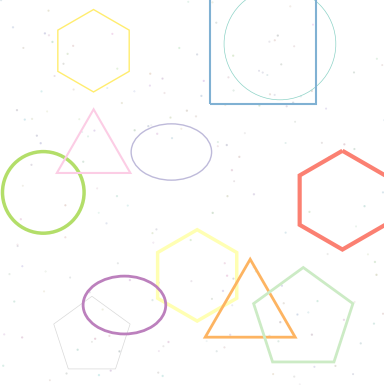[{"shape": "circle", "thickness": 0.5, "radius": 0.73, "center": [0.727, 0.886]}, {"shape": "hexagon", "thickness": 2.5, "radius": 0.59, "center": [0.512, 0.285]}, {"shape": "oval", "thickness": 1, "radius": 0.52, "center": [0.445, 0.605]}, {"shape": "hexagon", "thickness": 3, "radius": 0.64, "center": [0.889, 0.48]}, {"shape": "square", "thickness": 1.5, "radius": 0.68, "center": [0.683, 0.866]}, {"shape": "triangle", "thickness": 2, "radius": 0.67, "center": [0.65, 0.192]}, {"shape": "circle", "thickness": 2.5, "radius": 0.53, "center": [0.112, 0.5]}, {"shape": "triangle", "thickness": 1.5, "radius": 0.55, "center": [0.243, 0.606]}, {"shape": "pentagon", "thickness": 0.5, "radius": 0.52, "center": [0.239, 0.126]}, {"shape": "oval", "thickness": 2, "radius": 0.54, "center": [0.323, 0.208]}, {"shape": "pentagon", "thickness": 2, "radius": 0.68, "center": [0.788, 0.17]}, {"shape": "hexagon", "thickness": 1, "radius": 0.54, "center": [0.243, 0.868]}]